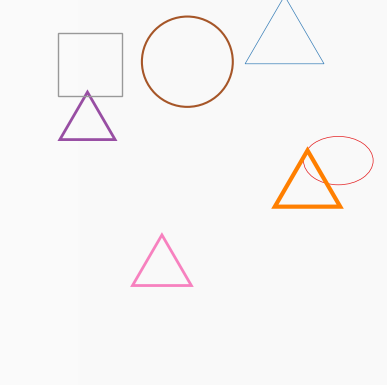[{"shape": "oval", "thickness": 0.5, "radius": 0.45, "center": [0.873, 0.583]}, {"shape": "triangle", "thickness": 0.5, "radius": 0.59, "center": [0.734, 0.893]}, {"shape": "triangle", "thickness": 2, "radius": 0.41, "center": [0.226, 0.679]}, {"shape": "triangle", "thickness": 3, "radius": 0.49, "center": [0.794, 0.512]}, {"shape": "circle", "thickness": 1.5, "radius": 0.59, "center": [0.483, 0.84]}, {"shape": "triangle", "thickness": 2, "radius": 0.44, "center": [0.418, 0.302]}, {"shape": "square", "thickness": 1, "radius": 0.41, "center": [0.231, 0.832]}]